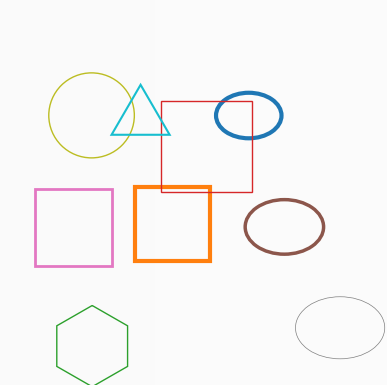[{"shape": "oval", "thickness": 3, "radius": 0.42, "center": [0.642, 0.7]}, {"shape": "square", "thickness": 3, "radius": 0.48, "center": [0.444, 0.418]}, {"shape": "hexagon", "thickness": 1, "radius": 0.53, "center": [0.238, 0.101]}, {"shape": "square", "thickness": 1, "radius": 0.59, "center": [0.533, 0.618]}, {"shape": "oval", "thickness": 2.5, "radius": 0.51, "center": [0.734, 0.411]}, {"shape": "square", "thickness": 2, "radius": 0.5, "center": [0.19, 0.408]}, {"shape": "oval", "thickness": 0.5, "radius": 0.58, "center": [0.878, 0.149]}, {"shape": "circle", "thickness": 1, "radius": 0.55, "center": [0.236, 0.7]}, {"shape": "triangle", "thickness": 1.5, "radius": 0.43, "center": [0.363, 0.693]}]